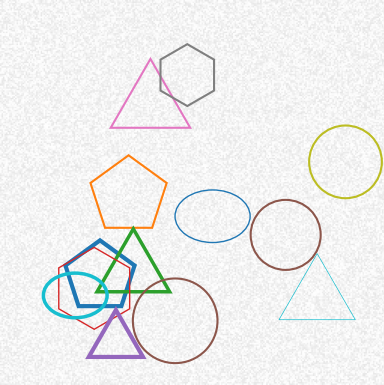[{"shape": "pentagon", "thickness": 3, "radius": 0.47, "center": [0.26, 0.281]}, {"shape": "oval", "thickness": 1, "radius": 0.49, "center": [0.552, 0.438]}, {"shape": "pentagon", "thickness": 1.5, "radius": 0.52, "center": [0.334, 0.493]}, {"shape": "triangle", "thickness": 2.5, "radius": 0.54, "center": [0.346, 0.297]}, {"shape": "hexagon", "thickness": 1, "radius": 0.53, "center": [0.245, 0.251]}, {"shape": "triangle", "thickness": 3, "radius": 0.41, "center": [0.301, 0.114]}, {"shape": "circle", "thickness": 1.5, "radius": 0.55, "center": [0.455, 0.167]}, {"shape": "circle", "thickness": 1.5, "radius": 0.45, "center": [0.742, 0.39]}, {"shape": "triangle", "thickness": 1.5, "radius": 0.6, "center": [0.391, 0.728]}, {"shape": "hexagon", "thickness": 1.5, "radius": 0.4, "center": [0.486, 0.805]}, {"shape": "circle", "thickness": 1.5, "radius": 0.47, "center": [0.897, 0.58]}, {"shape": "oval", "thickness": 2.5, "radius": 0.41, "center": [0.195, 0.233]}, {"shape": "triangle", "thickness": 0.5, "radius": 0.57, "center": [0.824, 0.227]}]